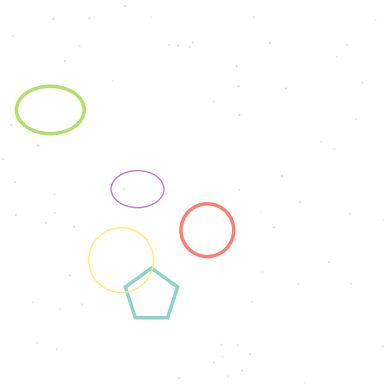[{"shape": "pentagon", "thickness": 2.5, "radius": 0.36, "center": [0.393, 0.232]}, {"shape": "circle", "thickness": 2.5, "radius": 0.34, "center": [0.539, 0.402]}, {"shape": "oval", "thickness": 2.5, "radius": 0.44, "center": [0.131, 0.714]}, {"shape": "oval", "thickness": 1, "radius": 0.34, "center": [0.357, 0.509]}, {"shape": "circle", "thickness": 1, "radius": 0.42, "center": [0.315, 0.324]}]